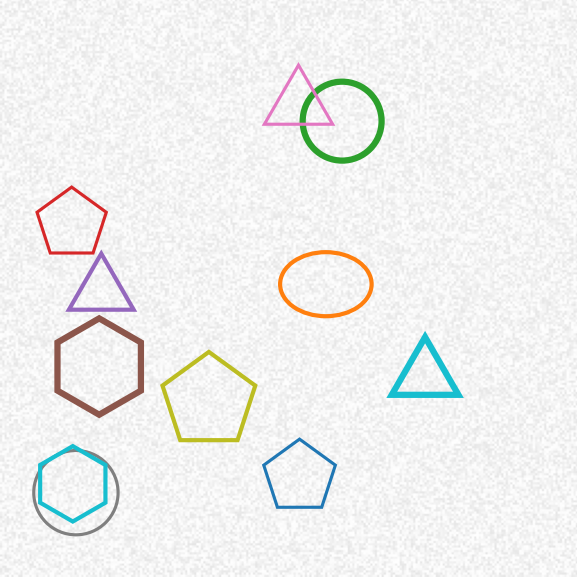[{"shape": "pentagon", "thickness": 1.5, "radius": 0.33, "center": [0.519, 0.174]}, {"shape": "oval", "thickness": 2, "radius": 0.4, "center": [0.564, 0.507]}, {"shape": "circle", "thickness": 3, "radius": 0.34, "center": [0.592, 0.789]}, {"shape": "pentagon", "thickness": 1.5, "radius": 0.32, "center": [0.124, 0.612]}, {"shape": "triangle", "thickness": 2, "radius": 0.32, "center": [0.175, 0.495]}, {"shape": "hexagon", "thickness": 3, "radius": 0.42, "center": [0.172, 0.364]}, {"shape": "triangle", "thickness": 1.5, "radius": 0.34, "center": [0.517, 0.818]}, {"shape": "circle", "thickness": 1.5, "radius": 0.37, "center": [0.131, 0.146]}, {"shape": "pentagon", "thickness": 2, "radius": 0.42, "center": [0.362, 0.305]}, {"shape": "hexagon", "thickness": 2, "radius": 0.33, "center": [0.126, 0.161]}, {"shape": "triangle", "thickness": 3, "radius": 0.33, "center": [0.736, 0.349]}]